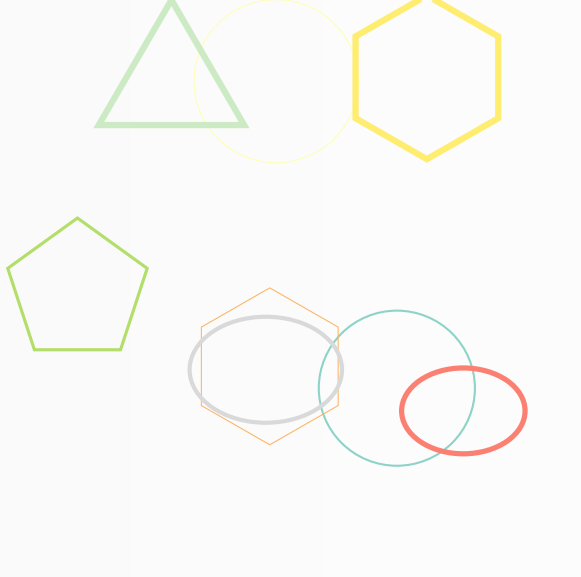[{"shape": "circle", "thickness": 1, "radius": 0.67, "center": [0.683, 0.327]}, {"shape": "circle", "thickness": 0.5, "radius": 0.71, "center": [0.475, 0.859]}, {"shape": "oval", "thickness": 2.5, "radius": 0.53, "center": [0.797, 0.288]}, {"shape": "hexagon", "thickness": 0.5, "radius": 0.68, "center": [0.464, 0.365]}, {"shape": "pentagon", "thickness": 1.5, "radius": 0.63, "center": [0.133, 0.495]}, {"shape": "oval", "thickness": 2, "radius": 0.66, "center": [0.457, 0.359]}, {"shape": "triangle", "thickness": 3, "radius": 0.72, "center": [0.295, 0.855]}, {"shape": "hexagon", "thickness": 3, "radius": 0.71, "center": [0.734, 0.865]}]